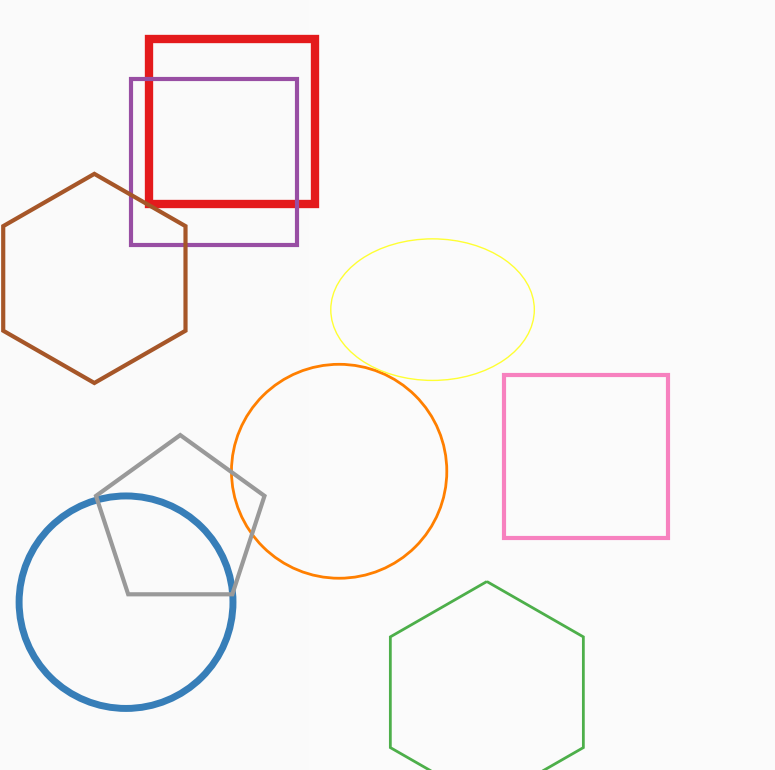[{"shape": "square", "thickness": 3, "radius": 0.54, "center": [0.3, 0.842]}, {"shape": "circle", "thickness": 2.5, "radius": 0.69, "center": [0.163, 0.218]}, {"shape": "hexagon", "thickness": 1, "radius": 0.72, "center": [0.628, 0.101]}, {"shape": "square", "thickness": 1.5, "radius": 0.54, "center": [0.276, 0.789]}, {"shape": "circle", "thickness": 1, "radius": 0.69, "center": [0.438, 0.388]}, {"shape": "oval", "thickness": 0.5, "radius": 0.66, "center": [0.558, 0.598]}, {"shape": "hexagon", "thickness": 1.5, "radius": 0.68, "center": [0.122, 0.638]}, {"shape": "square", "thickness": 1.5, "radius": 0.53, "center": [0.756, 0.407]}, {"shape": "pentagon", "thickness": 1.5, "radius": 0.57, "center": [0.233, 0.321]}]